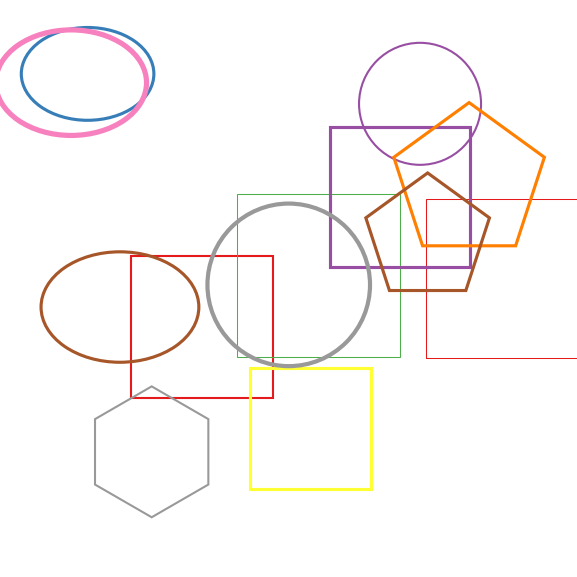[{"shape": "square", "thickness": 1, "radius": 0.61, "center": [0.349, 0.433]}, {"shape": "square", "thickness": 0.5, "radius": 0.69, "center": [0.875, 0.517]}, {"shape": "oval", "thickness": 1.5, "radius": 0.57, "center": [0.152, 0.871]}, {"shape": "square", "thickness": 0.5, "radius": 0.71, "center": [0.551, 0.522]}, {"shape": "square", "thickness": 1.5, "radius": 0.61, "center": [0.692, 0.658]}, {"shape": "circle", "thickness": 1, "radius": 0.53, "center": [0.727, 0.819]}, {"shape": "pentagon", "thickness": 1.5, "radius": 0.69, "center": [0.812, 0.684]}, {"shape": "square", "thickness": 1.5, "radius": 0.52, "center": [0.537, 0.257]}, {"shape": "pentagon", "thickness": 1.5, "radius": 0.56, "center": [0.741, 0.587]}, {"shape": "oval", "thickness": 1.5, "radius": 0.68, "center": [0.208, 0.467]}, {"shape": "oval", "thickness": 2.5, "radius": 0.65, "center": [0.123, 0.856]}, {"shape": "hexagon", "thickness": 1, "radius": 0.57, "center": [0.263, 0.217]}, {"shape": "circle", "thickness": 2, "radius": 0.7, "center": [0.5, 0.506]}]